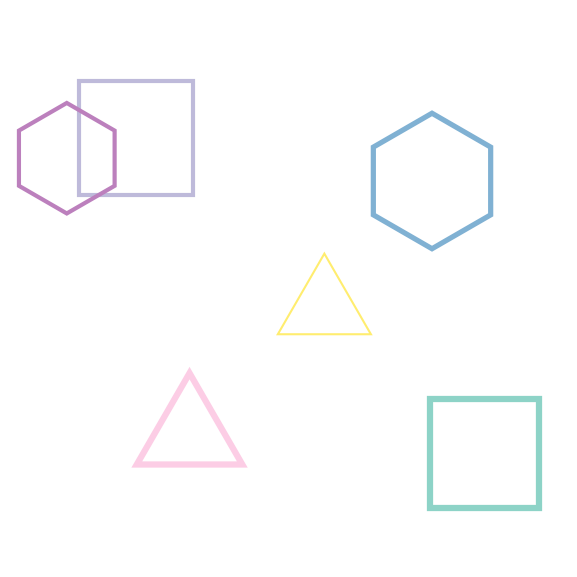[{"shape": "square", "thickness": 3, "radius": 0.47, "center": [0.839, 0.213]}, {"shape": "square", "thickness": 2, "radius": 0.5, "center": [0.235, 0.76]}, {"shape": "hexagon", "thickness": 2.5, "radius": 0.59, "center": [0.748, 0.686]}, {"shape": "triangle", "thickness": 3, "radius": 0.53, "center": [0.328, 0.248]}, {"shape": "hexagon", "thickness": 2, "radius": 0.48, "center": [0.116, 0.725]}, {"shape": "triangle", "thickness": 1, "radius": 0.47, "center": [0.562, 0.467]}]